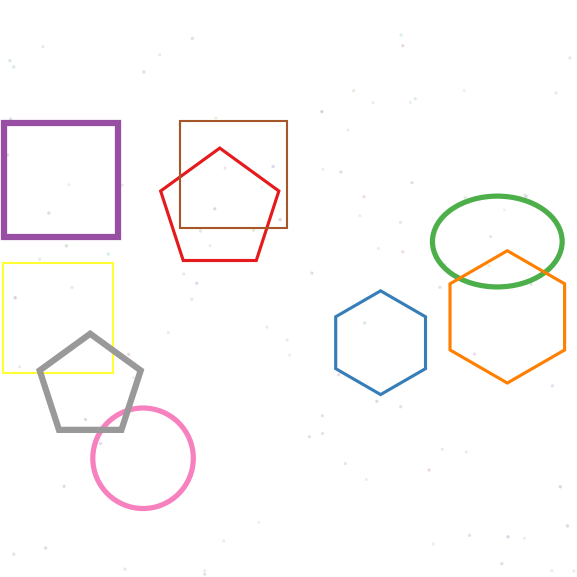[{"shape": "pentagon", "thickness": 1.5, "radius": 0.54, "center": [0.381, 0.635]}, {"shape": "hexagon", "thickness": 1.5, "radius": 0.45, "center": [0.659, 0.406]}, {"shape": "oval", "thickness": 2.5, "radius": 0.56, "center": [0.861, 0.581]}, {"shape": "square", "thickness": 3, "radius": 0.49, "center": [0.106, 0.688]}, {"shape": "hexagon", "thickness": 1.5, "radius": 0.57, "center": [0.878, 0.45]}, {"shape": "square", "thickness": 1, "radius": 0.48, "center": [0.1, 0.448]}, {"shape": "square", "thickness": 1, "radius": 0.46, "center": [0.404, 0.697]}, {"shape": "circle", "thickness": 2.5, "radius": 0.44, "center": [0.248, 0.206]}, {"shape": "pentagon", "thickness": 3, "radius": 0.46, "center": [0.156, 0.329]}]